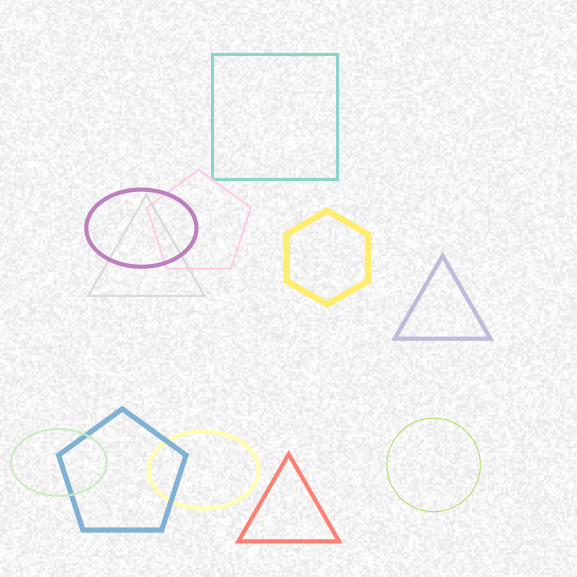[{"shape": "square", "thickness": 1.5, "radius": 0.54, "center": [0.475, 0.798]}, {"shape": "oval", "thickness": 2, "radius": 0.48, "center": [0.353, 0.185]}, {"shape": "triangle", "thickness": 2, "radius": 0.48, "center": [0.766, 0.461]}, {"shape": "triangle", "thickness": 2, "radius": 0.5, "center": [0.5, 0.112]}, {"shape": "pentagon", "thickness": 2.5, "radius": 0.58, "center": [0.212, 0.175]}, {"shape": "circle", "thickness": 0.5, "radius": 0.4, "center": [0.751, 0.194]}, {"shape": "pentagon", "thickness": 1, "radius": 0.47, "center": [0.344, 0.61]}, {"shape": "triangle", "thickness": 1, "radius": 0.58, "center": [0.253, 0.545]}, {"shape": "oval", "thickness": 2, "radius": 0.48, "center": [0.245, 0.604]}, {"shape": "oval", "thickness": 1, "radius": 0.41, "center": [0.102, 0.198]}, {"shape": "hexagon", "thickness": 3, "radius": 0.41, "center": [0.567, 0.553]}]